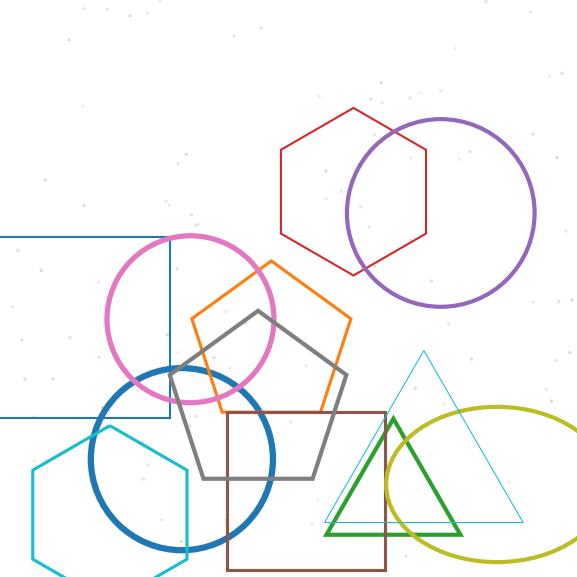[{"shape": "square", "thickness": 1, "radius": 0.79, "center": [0.136, 0.432]}, {"shape": "circle", "thickness": 3, "radius": 0.79, "center": [0.315, 0.204]}, {"shape": "pentagon", "thickness": 1.5, "radius": 0.72, "center": [0.47, 0.402]}, {"shape": "triangle", "thickness": 2, "radius": 0.67, "center": [0.681, 0.14]}, {"shape": "hexagon", "thickness": 1, "radius": 0.73, "center": [0.612, 0.667]}, {"shape": "circle", "thickness": 2, "radius": 0.81, "center": [0.763, 0.63]}, {"shape": "square", "thickness": 1.5, "radius": 0.69, "center": [0.53, 0.149]}, {"shape": "circle", "thickness": 2.5, "radius": 0.72, "center": [0.33, 0.446]}, {"shape": "pentagon", "thickness": 2, "radius": 0.8, "center": [0.447, 0.3]}, {"shape": "oval", "thickness": 2, "radius": 0.96, "center": [0.861, 0.16]}, {"shape": "triangle", "thickness": 0.5, "radius": 0.99, "center": [0.734, 0.194]}, {"shape": "hexagon", "thickness": 1.5, "radius": 0.77, "center": [0.19, 0.108]}]